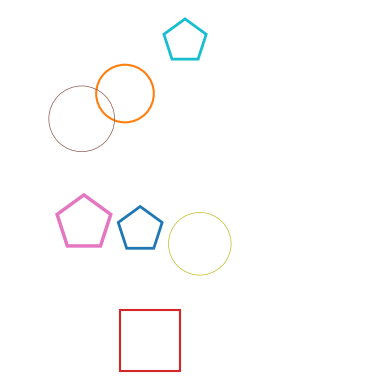[{"shape": "pentagon", "thickness": 2, "radius": 0.3, "center": [0.364, 0.404]}, {"shape": "circle", "thickness": 1.5, "radius": 0.37, "center": [0.325, 0.757]}, {"shape": "square", "thickness": 1.5, "radius": 0.39, "center": [0.39, 0.115]}, {"shape": "circle", "thickness": 0.5, "radius": 0.43, "center": [0.212, 0.691]}, {"shape": "pentagon", "thickness": 2.5, "radius": 0.37, "center": [0.218, 0.42]}, {"shape": "circle", "thickness": 0.5, "radius": 0.41, "center": [0.519, 0.367]}, {"shape": "pentagon", "thickness": 2, "radius": 0.29, "center": [0.481, 0.893]}]